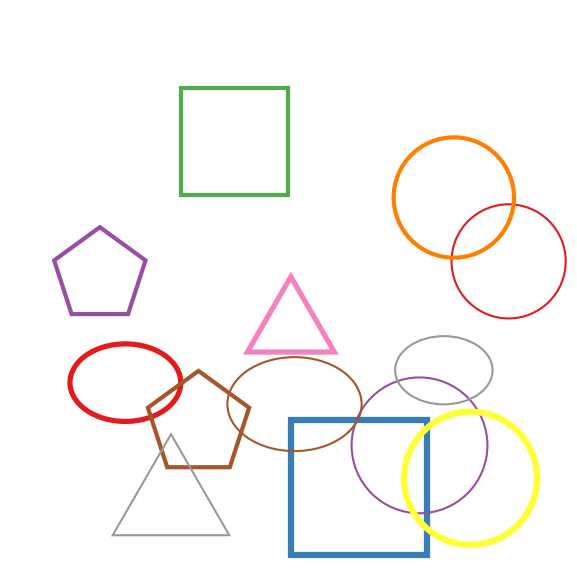[{"shape": "circle", "thickness": 1, "radius": 0.49, "center": [0.881, 0.547]}, {"shape": "oval", "thickness": 2.5, "radius": 0.48, "center": [0.217, 0.337]}, {"shape": "square", "thickness": 3, "radius": 0.59, "center": [0.621, 0.155]}, {"shape": "square", "thickness": 2, "radius": 0.46, "center": [0.406, 0.754]}, {"shape": "pentagon", "thickness": 2, "radius": 0.42, "center": [0.173, 0.523]}, {"shape": "circle", "thickness": 1, "radius": 0.59, "center": [0.726, 0.228]}, {"shape": "circle", "thickness": 2, "radius": 0.52, "center": [0.786, 0.657]}, {"shape": "circle", "thickness": 3, "radius": 0.58, "center": [0.815, 0.171]}, {"shape": "pentagon", "thickness": 2, "radius": 0.46, "center": [0.344, 0.265]}, {"shape": "oval", "thickness": 1, "radius": 0.58, "center": [0.51, 0.299]}, {"shape": "triangle", "thickness": 2.5, "radius": 0.43, "center": [0.504, 0.433]}, {"shape": "triangle", "thickness": 1, "radius": 0.58, "center": [0.296, 0.131]}, {"shape": "oval", "thickness": 1, "radius": 0.42, "center": [0.769, 0.358]}]